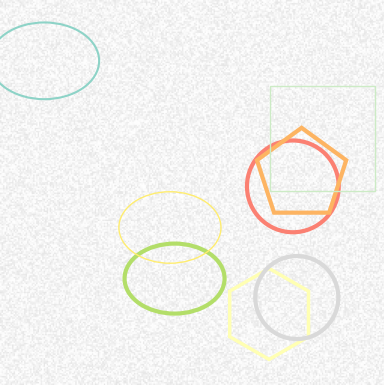[{"shape": "oval", "thickness": 1.5, "radius": 0.71, "center": [0.115, 0.842]}, {"shape": "hexagon", "thickness": 2.5, "radius": 0.59, "center": [0.699, 0.185]}, {"shape": "circle", "thickness": 3, "radius": 0.6, "center": [0.761, 0.516]}, {"shape": "pentagon", "thickness": 3, "radius": 0.61, "center": [0.783, 0.546]}, {"shape": "oval", "thickness": 3, "radius": 0.65, "center": [0.453, 0.276]}, {"shape": "circle", "thickness": 3, "radius": 0.54, "center": [0.771, 0.227]}, {"shape": "square", "thickness": 1, "radius": 0.68, "center": [0.838, 0.64]}, {"shape": "oval", "thickness": 1, "radius": 0.66, "center": [0.441, 0.409]}]